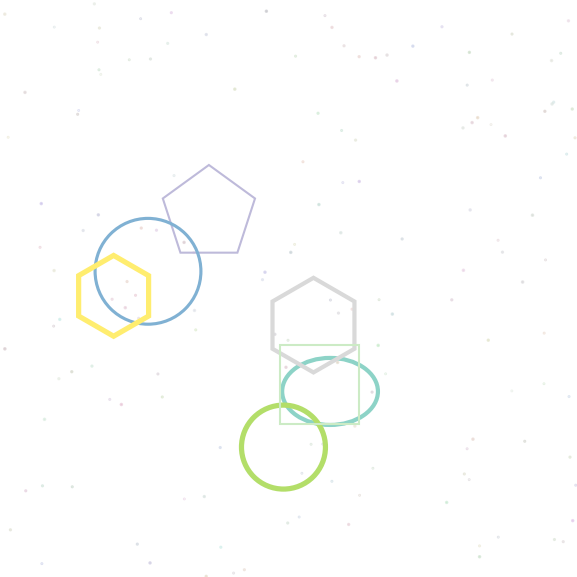[{"shape": "oval", "thickness": 2, "radius": 0.41, "center": [0.572, 0.321]}, {"shape": "pentagon", "thickness": 1, "radius": 0.42, "center": [0.362, 0.63]}, {"shape": "circle", "thickness": 1.5, "radius": 0.46, "center": [0.256, 0.529]}, {"shape": "circle", "thickness": 2.5, "radius": 0.36, "center": [0.491, 0.225]}, {"shape": "hexagon", "thickness": 2, "radius": 0.41, "center": [0.543, 0.436]}, {"shape": "square", "thickness": 1, "radius": 0.34, "center": [0.553, 0.333]}, {"shape": "hexagon", "thickness": 2.5, "radius": 0.35, "center": [0.197, 0.487]}]